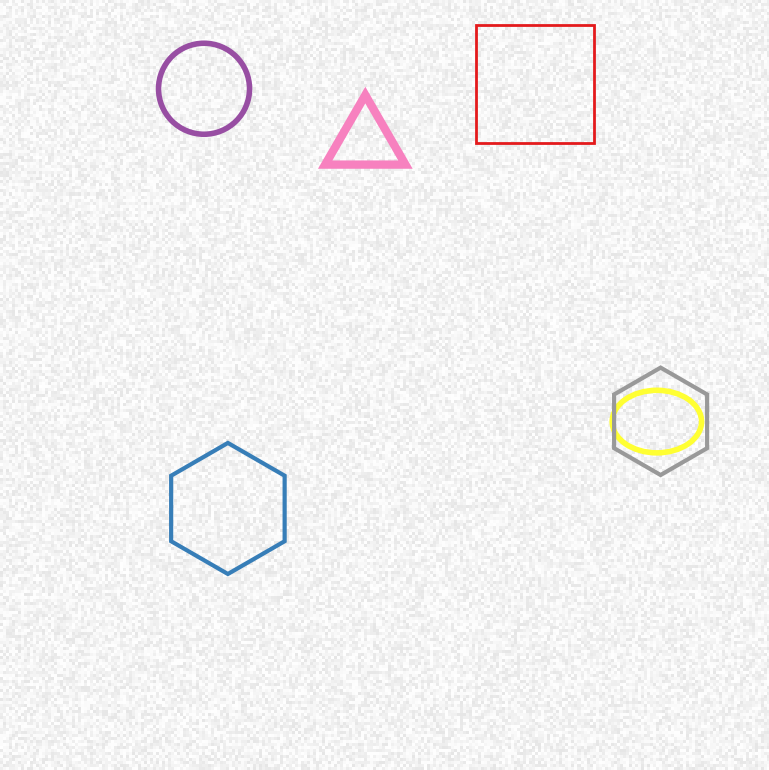[{"shape": "square", "thickness": 1, "radius": 0.38, "center": [0.694, 0.891]}, {"shape": "hexagon", "thickness": 1.5, "radius": 0.43, "center": [0.296, 0.34]}, {"shape": "circle", "thickness": 2, "radius": 0.3, "center": [0.265, 0.885]}, {"shape": "oval", "thickness": 2, "radius": 0.29, "center": [0.853, 0.452]}, {"shape": "triangle", "thickness": 3, "radius": 0.3, "center": [0.474, 0.816]}, {"shape": "hexagon", "thickness": 1.5, "radius": 0.35, "center": [0.858, 0.453]}]